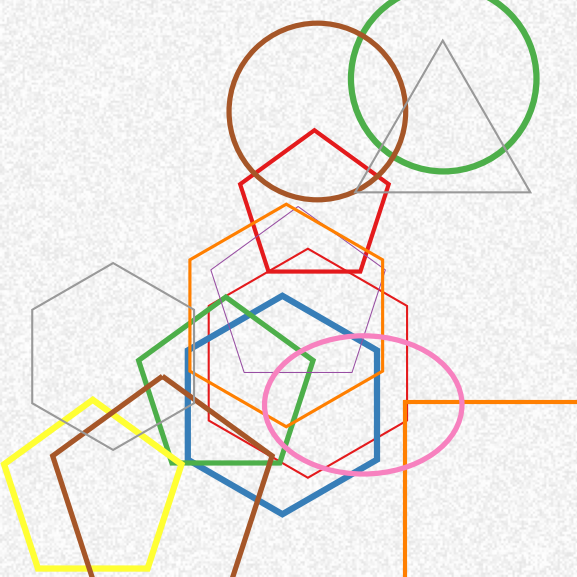[{"shape": "hexagon", "thickness": 1, "radius": 0.99, "center": [0.533, 0.37]}, {"shape": "pentagon", "thickness": 2, "radius": 0.68, "center": [0.544, 0.638]}, {"shape": "hexagon", "thickness": 3, "radius": 0.95, "center": [0.489, 0.298]}, {"shape": "pentagon", "thickness": 2.5, "radius": 0.79, "center": [0.391, 0.326]}, {"shape": "circle", "thickness": 3, "radius": 0.8, "center": [0.768, 0.863]}, {"shape": "pentagon", "thickness": 0.5, "radius": 0.79, "center": [0.516, 0.483]}, {"shape": "hexagon", "thickness": 1.5, "radius": 0.96, "center": [0.496, 0.453]}, {"shape": "square", "thickness": 2, "radius": 0.83, "center": [0.866, 0.138]}, {"shape": "pentagon", "thickness": 3, "radius": 0.81, "center": [0.161, 0.145]}, {"shape": "pentagon", "thickness": 2.5, "radius": 1.0, "center": [0.281, 0.148]}, {"shape": "circle", "thickness": 2.5, "radius": 0.76, "center": [0.55, 0.806]}, {"shape": "oval", "thickness": 2.5, "radius": 0.85, "center": [0.629, 0.298]}, {"shape": "triangle", "thickness": 1, "radius": 0.88, "center": [0.767, 0.754]}, {"shape": "hexagon", "thickness": 1, "radius": 0.81, "center": [0.196, 0.382]}]